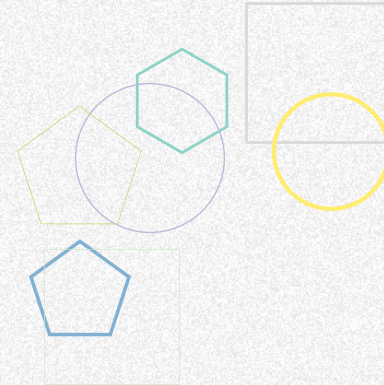[{"shape": "hexagon", "thickness": 2, "radius": 0.67, "center": [0.473, 0.738]}, {"shape": "circle", "thickness": 1, "radius": 0.97, "center": [0.39, 0.589]}, {"shape": "pentagon", "thickness": 2.5, "radius": 0.67, "center": [0.208, 0.239]}, {"shape": "pentagon", "thickness": 0.5, "radius": 0.85, "center": [0.206, 0.555]}, {"shape": "square", "thickness": 2, "radius": 0.9, "center": [0.82, 0.813]}, {"shape": "square", "thickness": 0.5, "radius": 0.87, "center": [0.29, 0.178]}, {"shape": "circle", "thickness": 3, "radius": 0.74, "center": [0.86, 0.606]}]